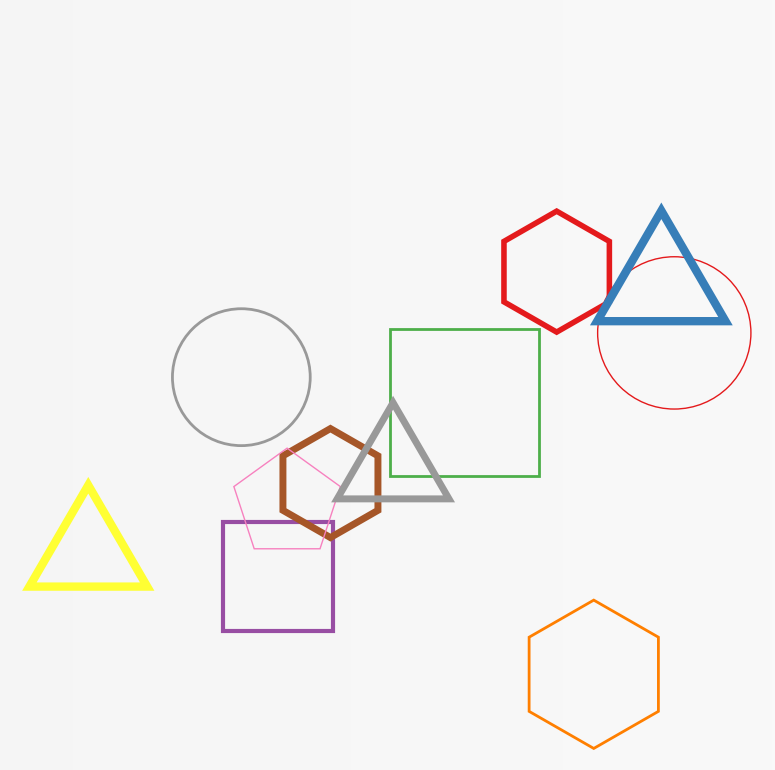[{"shape": "circle", "thickness": 0.5, "radius": 0.49, "center": [0.87, 0.568]}, {"shape": "hexagon", "thickness": 2, "radius": 0.39, "center": [0.718, 0.647]}, {"shape": "triangle", "thickness": 3, "radius": 0.48, "center": [0.853, 0.631]}, {"shape": "square", "thickness": 1, "radius": 0.48, "center": [0.599, 0.477]}, {"shape": "square", "thickness": 1.5, "radius": 0.35, "center": [0.358, 0.251]}, {"shape": "hexagon", "thickness": 1, "radius": 0.48, "center": [0.766, 0.124]}, {"shape": "triangle", "thickness": 3, "radius": 0.44, "center": [0.114, 0.282]}, {"shape": "hexagon", "thickness": 2.5, "radius": 0.35, "center": [0.426, 0.373]}, {"shape": "pentagon", "thickness": 0.5, "radius": 0.36, "center": [0.37, 0.346]}, {"shape": "circle", "thickness": 1, "radius": 0.44, "center": [0.311, 0.51]}, {"shape": "triangle", "thickness": 2.5, "radius": 0.42, "center": [0.507, 0.394]}]